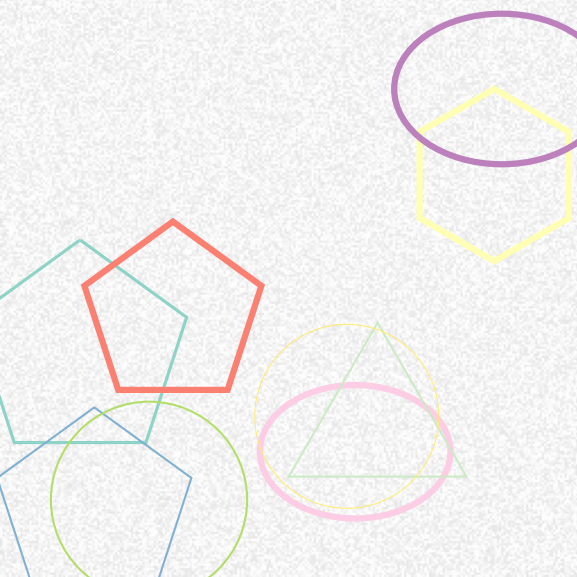[{"shape": "pentagon", "thickness": 1.5, "radius": 0.97, "center": [0.139, 0.39]}, {"shape": "hexagon", "thickness": 3, "radius": 0.75, "center": [0.856, 0.696]}, {"shape": "pentagon", "thickness": 3, "radius": 0.81, "center": [0.299, 0.454]}, {"shape": "pentagon", "thickness": 1, "radius": 0.88, "center": [0.163, 0.117]}, {"shape": "circle", "thickness": 1, "radius": 0.85, "center": [0.258, 0.134]}, {"shape": "oval", "thickness": 3, "radius": 0.82, "center": [0.615, 0.217]}, {"shape": "oval", "thickness": 3, "radius": 0.93, "center": [0.869, 0.845]}, {"shape": "triangle", "thickness": 1, "radius": 0.89, "center": [0.654, 0.263]}, {"shape": "circle", "thickness": 0.5, "radius": 0.8, "center": [0.6, 0.278]}]